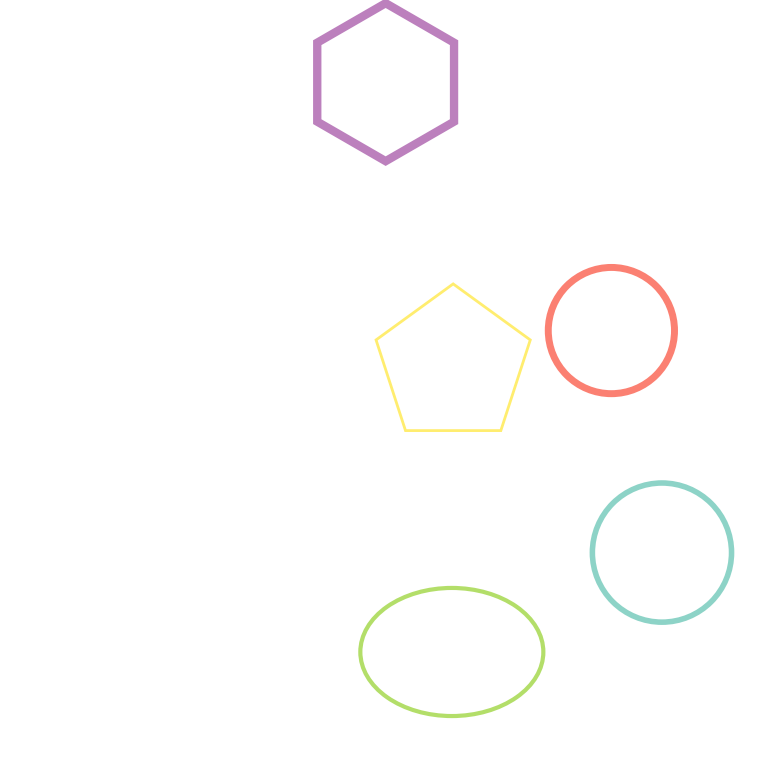[{"shape": "circle", "thickness": 2, "radius": 0.45, "center": [0.86, 0.282]}, {"shape": "circle", "thickness": 2.5, "radius": 0.41, "center": [0.794, 0.571]}, {"shape": "oval", "thickness": 1.5, "radius": 0.59, "center": [0.587, 0.153]}, {"shape": "hexagon", "thickness": 3, "radius": 0.51, "center": [0.501, 0.893]}, {"shape": "pentagon", "thickness": 1, "radius": 0.53, "center": [0.589, 0.526]}]